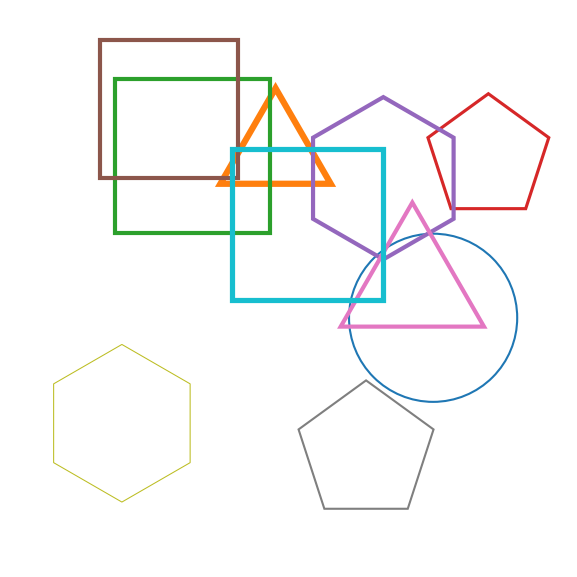[{"shape": "circle", "thickness": 1, "radius": 0.73, "center": [0.75, 0.449]}, {"shape": "triangle", "thickness": 3, "radius": 0.55, "center": [0.477, 0.736]}, {"shape": "square", "thickness": 2, "radius": 0.67, "center": [0.333, 0.729]}, {"shape": "pentagon", "thickness": 1.5, "radius": 0.55, "center": [0.846, 0.727]}, {"shape": "hexagon", "thickness": 2, "radius": 0.7, "center": [0.664, 0.69]}, {"shape": "square", "thickness": 2, "radius": 0.6, "center": [0.293, 0.811]}, {"shape": "triangle", "thickness": 2, "radius": 0.72, "center": [0.714, 0.505]}, {"shape": "pentagon", "thickness": 1, "radius": 0.61, "center": [0.634, 0.218]}, {"shape": "hexagon", "thickness": 0.5, "radius": 0.68, "center": [0.211, 0.266]}, {"shape": "square", "thickness": 2.5, "radius": 0.65, "center": [0.532, 0.61]}]